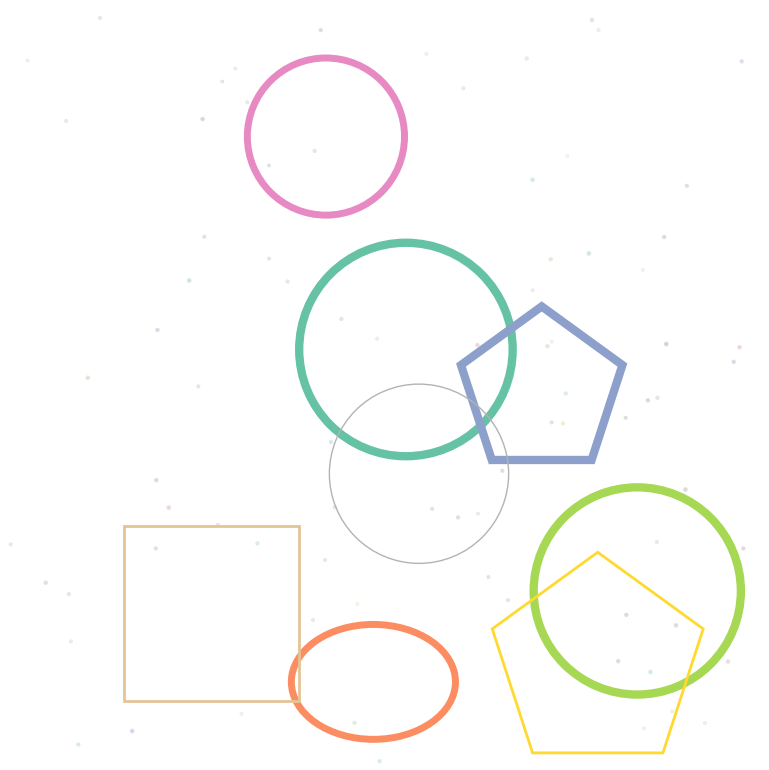[{"shape": "circle", "thickness": 3, "radius": 0.69, "center": [0.527, 0.546]}, {"shape": "oval", "thickness": 2.5, "radius": 0.53, "center": [0.485, 0.114]}, {"shape": "pentagon", "thickness": 3, "radius": 0.55, "center": [0.704, 0.492]}, {"shape": "circle", "thickness": 2.5, "radius": 0.51, "center": [0.423, 0.823]}, {"shape": "circle", "thickness": 3, "radius": 0.67, "center": [0.828, 0.233]}, {"shape": "pentagon", "thickness": 1, "radius": 0.72, "center": [0.776, 0.139]}, {"shape": "square", "thickness": 1, "radius": 0.57, "center": [0.275, 0.203]}, {"shape": "circle", "thickness": 0.5, "radius": 0.58, "center": [0.544, 0.385]}]